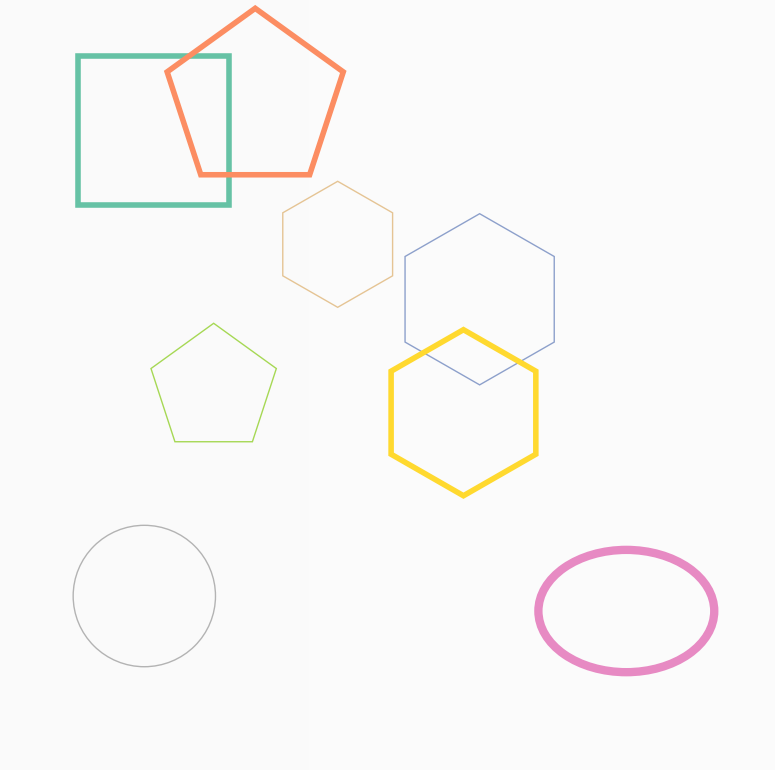[{"shape": "square", "thickness": 2, "radius": 0.49, "center": [0.198, 0.831]}, {"shape": "pentagon", "thickness": 2, "radius": 0.6, "center": [0.329, 0.87]}, {"shape": "hexagon", "thickness": 0.5, "radius": 0.56, "center": [0.619, 0.611]}, {"shape": "oval", "thickness": 3, "radius": 0.57, "center": [0.808, 0.206]}, {"shape": "pentagon", "thickness": 0.5, "radius": 0.43, "center": [0.276, 0.495]}, {"shape": "hexagon", "thickness": 2, "radius": 0.54, "center": [0.598, 0.464]}, {"shape": "hexagon", "thickness": 0.5, "radius": 0.41, "center": [0.436, 0.683]}, {"shape": "circle", "thickness": 0.5, "radius": 0.46, "center": [0.186, 0.226]}]